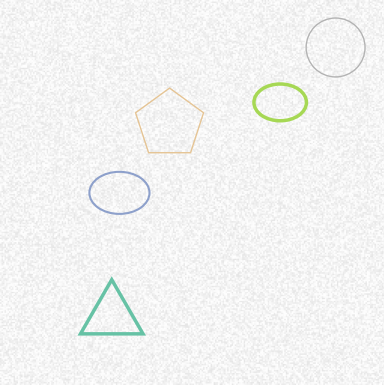[{"shape": "triangle", "thickness": 2.5, "radius": 0.47, "center": [0.29, 0.18]}, {"shape": "oval", "thickness": 1.5, "radius": 0.39, "center": [0.31, 0.499]}, {"shape": "oval", "thickness": 2.5, "radius": 0.34, "center": [0.728, 0.734]}, {"shape": "pentagon", "thickness": 1, "radius": 0.46, "center": [0.44, 0.678]}, {"shape": "circle", "thickness": 1, "radius": 0.38, "center": [0.872, 0.877]}]